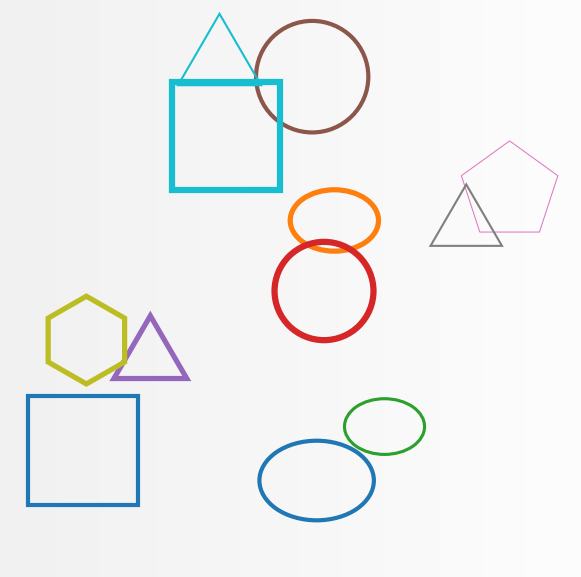[{"shape": "square", "thickness": 2, "radius": 0.47, "center": [0.143, 0.22]}, {"shape": "oval", "thickness": 2, "radius": 0.49, "center": [0.545, 0.167]}, {"shape": "oval", "thickness": 2.5, "radius": 0.38, "center": [0.575, 0.617]}, {"shape": "oval", "thickness": 1.5, "radius": 0.34, "center": [0.662, 0.26]}, {"shape": "circle", "thickness": 3, "radius": 0.43, "center": [0.557, 0.495]}, {"shape": "triangle", "thickness": 2.5, "radius": 0.36, "center": [0.259, 0.38]}, {"shape": "circle", "thickness": 2, "radius": 0.48, "center": [0.537, 0.866]}, {"shape": "pentagon", "thickness": 0.5, "radius": 0.44, "center": [0.877, 0.668]}, {"shape": "triangle", "thickness": 1, "radius": 0.35, "center": [0.802, 0.609]}, {"shape": "hexagon", "thickness": 2.5, "radius": 0.38, "center": [0.149, 0.41]}, {"shape": "square", "thickness": 3, "radius": 0.47, "center": [0.389, 0.764]}, {"shape": "triangle", "thickness": 1, "radius": 0.41, "center": [0.378, 0.893]}]